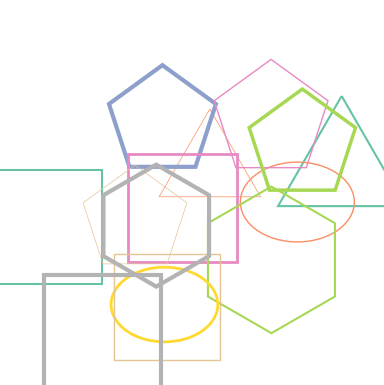[{"shape": "square", "thickness": 1.5, "radius": 0.74, "center": [0.118, 0.41]}, {"shape": "triangle", "thickness": 1.5, "radius": 0.95, "center": [0.887, 0.56]}, {"shape": "oval", "thickness": 1, "radius": 0.74, "center": [0.772, 0.475]}, {"shape": "triangle", "thickness": 0.5, "radius": 0.76, "center": [0.545, 0.565]}, {"shape": "pentagon", "thickness": 3, "radius": 0.73, "center": [0.422, 0.685]}, {"shape": "square", "thickness": 2, "radius": 0.71, "center": [0.474, 0.46]}, {"shape": "pentagon", "thickness": 1, "radius": 0.78, "center": [0.704, 0.69]}, {"shape": "pentagon", "thickness": 2.5, "radius": 0.73, "center": [0.785, 0.624]}, {"shape": "hexagon", "thickness": 1.5, "radius": 0.95, "center": [0.705, 0.325]}, {"shape": "oval", "thickness": 2, "radius": 0.69, "center": [0.427, 0.209]}, {"shape": "square", "thickness": 1, "radius": 0.69, "center": [0.434, 0.203]}, {"shape": "pentagon", "thickness": 0.5, "radius": 0.71, "center": [0.351, 0.429]}, {"shape": "hexagon", "thickness": 3, "radius": 0.79, "center": [0.406, 0.414]}, {"shape": "square", "thickness": 3, "radius": 0.76, "center": [0.266, 0.133]}]